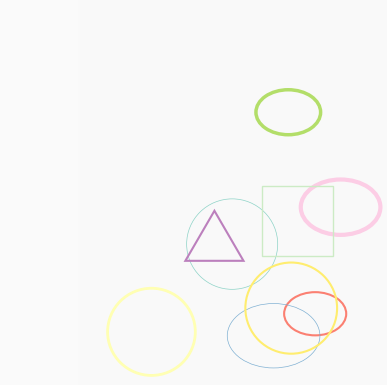[{"shape": "circle", "thickness": 0.5, "radius": 0.59, "center": [0.599, 0.366]}, {"shape": "circle", "thickness": 2, "radius": 0.57, "center": [0.391, 0.138]}, {"shape": "oval", "thickness": 1.5, "radius": 0.4, "center": [0.813, 0.185]}, {"shape": "oval", "thickness": 0.5, "radius": 0.6, "center": [0.706, 0.128]}, {"shape": "oval", "thickness": 2.5, "radius": 0.42, "center": [0.744, 0.708]}, {"shape": "oval", "thickness": 3, "radius": 0.51, "center": [0.879, 0.462]}, {"shape": "triangle", "thickness": 1.5, "radius": 0.43, "center": [0.553, 0.366]}, {"shape": "square", "thickness": 1, "radius": 0.46, "center": [0.768, 0.426]}, {"shape": "circle", "thickness": 1.5, "radius": 0.59, "center": [0.752, 0.2]}]